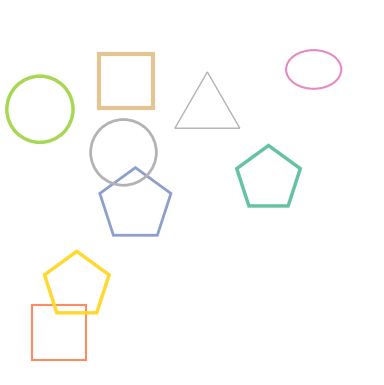[{"shape": "pentagon", "thickness": 2.5, "radius": 0.43, "center": [0.697, 0.535]}, {"shape": "square", "thickness": 1.5, "radius": 0.35, "center": [0.153, 0.136]}, {"shape": "pentagon", "thickness": 2, "radius": 0.49, "center": [0.352, 0.467]}, {"shape": "oval", "thickness": 1.5, "radius": 0.36, "center": [0.815, 0.82]}, {"shape": "circle", "thickness": 2.5, "radius": 0.43, "center": [0.104, 0.716]}, {"shape": "pentagon", "thickness": 2.5, "radius": 0.44, "center": [0.199, 0.259]}, {"shape": "square", "thickness": 3, "radius": 0.35, "center": [0.328, 0.79]}, {"shape": "triangle", "thickness": 1, "radius": 0.49, "center": [0.539, 0.716]}, {"shape": "circle", "thickness": 2, "radius": 0.43, "center": [0.321, 0.604]}]